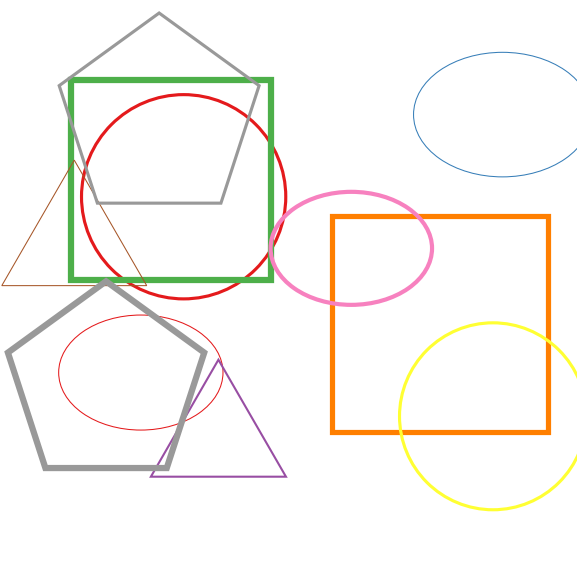[{"shape": "circle", "thickness": 1.5, "radius": 0.88, "center": [0.318, 0.658]}, {"shape": "oval", "thickness": 0.5, "radius": 0.71, "center": [0.244, 0.354]}, {"shape": "oval", "thickness": 0.5, "radius": 0.77, "center": [0.87, 0.801]}, {"shape": "square", "thickness": 3, "radius": 0.87, "center": [0.296, 0.687]}, {"shape": "triangle", "thickness": 1, "radius": 0.68, "center": [0.378, 0.241]}, {"shape": "square", "thickness": 2.5, "radius": 0.94, "center": [0.762, 0.438]}, {"shape": "circle", "thickness": 1.5, "radius": 0.81, "center": [0.854, 0.278]}, {"shape": "triangle", "thickness": 0.5, "radius": 0.72, "center": [0.129, 0.577]}, {"shape": "oval", "thickness": 2, "radius": 0.7, "center": [0.608, 0.569]}, {"shape": "pentagon", "thickness": 3, "radius": 0.89, "center": [0.184, 0.333]}, {"shape": "pentagon", "thickness": 1.5, "radius": 0.91, "center": [0.276, 0.795]}]